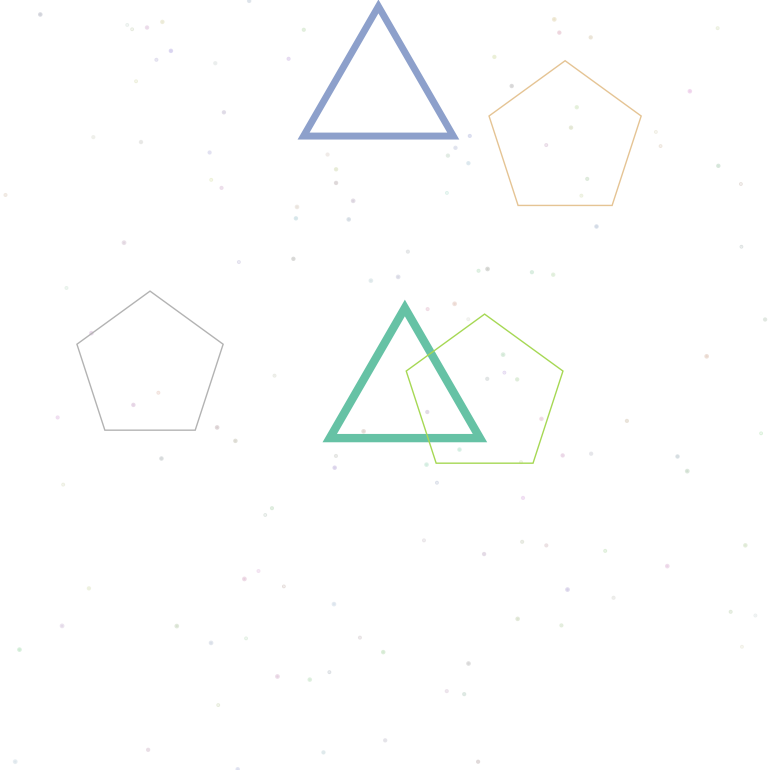[{"shape": "triangle", "thickness": 3, "radius": 0.56, "center": [0.526, 0.487]}, {"shape": "triangle", "thickness": 2.5, "radius": 0.56, "center": [0.491, 0.879]}, {"shape": "pentagon", "thickness": 0.5, "radius": 0.54, "center": [0.629, 0.485]}, {"shape": "pentagon", "thickness": 0.5, "radius": 0.52, "center": [0.734, 0.817]}, {"shape": "pentagon", "thickness": 0.5, "radius": 0.5, "center": [0.195, 0.522]}]